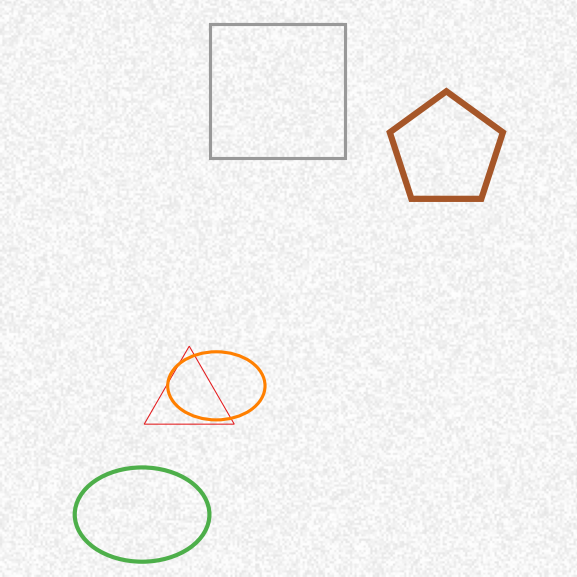[{"shape": "triangle", "thickness": 0.5, "radius": 0.45, "center": [0.328, 0.31]}, {"shape": "oval", "thickness": 2, "radius": 0.58, "center": [0.246, 0.108]}, {"shape": "oval", "thickness": 1.5, "radius": 0.42, "center": [0.375, 0.331]}, {"shape": "pentagon", "thickness": 3, "radius": 0.51, "center": [0.773, 0.738]}, {"shape": "square", "thickness": 1.5, "radius": 0.58, "center": [0.48, 0.842]}]